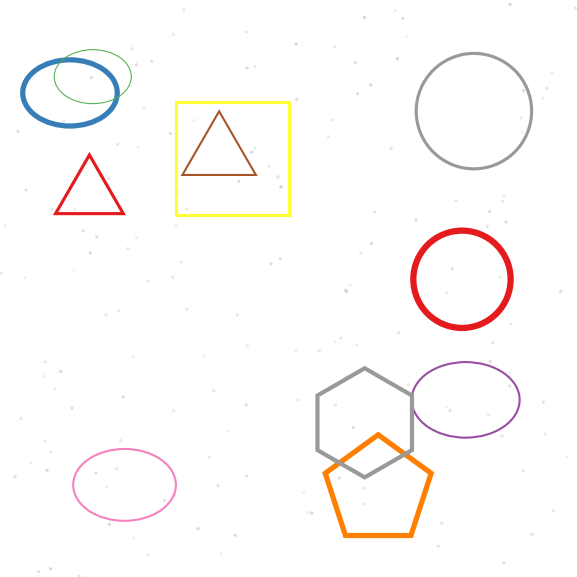[{"shape": "triangle", "thickness": 1.5, "radius": 0.34, "center": [0.155, 0.663]}, {"shape": "circle", "thickness": 3, "radius": 0.42, "center": [0.8, 0.516]}, {"shape": "oval", "thickness": 2.5, "radius": 0.41, "center": [0.121, 0.838]}, {"shape": "oval", "thickness": 0.5, "radius": 0.33, "center": [0.161, 0.866]}, {"shape": "oval", "thickness": 1, "radius": 0.47, "center": [0.806, 0.307]}, {"shape": "pentagon", "thickness": 2.5, "radius": 0.48, "center": [0.655, 0.15]}, {"shape": "square", "thickness": 1.5, "radius": 0.49, "center": [0.403, 0.725]}, {"shape": "triangle", "thickness": 1, "radius": 0.37, "center": [0.379, 0.733]}, {"shape": "oval", "thickness": 1, "radius": 0.44, "center": [0.216, 0.16]}, {"shape": "hexagon", "thickness": 2, "radius": 0.47, "center": [0.632, 0.267]}, {"shape": "circle", "thickness": 1.5, "radius": 0.5, "center": [0.821, 0.807]}]